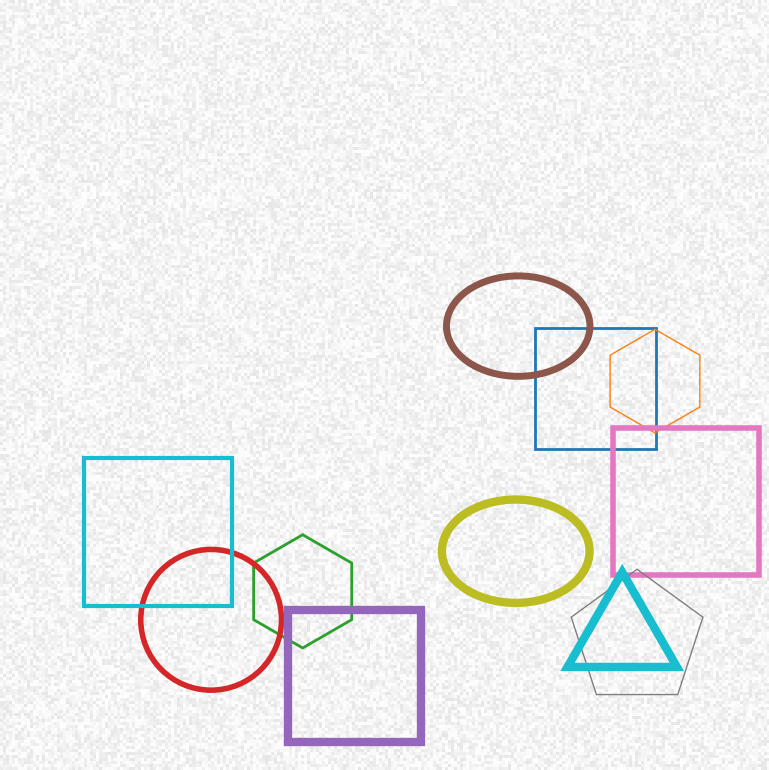[{"shape": "square", "thickness": 1, "radius": 0.39, "center": [0.773, 0.495]}, {"shape": "hexagon", "thickness": 0.5, "radius": 0.34, "center": [0.851, 0.505]}, {"shape": "hexagon", "thickness": 1, "radius": 0.37, "center": [0.393, 0.232]}, {"shape": "circle", "thickness": 2, "radius": 0.46, "center": [0.274, 0.195]}, {"shape": "square", "thickness": 3, "radius": 0.43, "center": [0.46, 0.122]}, {"shape": "oval", "thickness": 2.5, "radius": 0.47, "center": [0.673, 0.576]}, {"shape": "square", "thickness": 2, "radius": 0.48, "center": [0.891, 0.349]}, {"shape": "pentagon", "thickness": 0.5, "radius": 0.45, "center": [0.827, 0.171]}, {"shape": "oval", "thickness": 3, "radius": 0.48, "center": [0.67, 0.284]}, {"shape": "square", "thickness": 1.5, "radius": 0.48, "center": [0.205, 0.31]}, {"shape": "triangle", "thickness": 3, "radius": 0.41, "center": [0.808, 0.175]}]